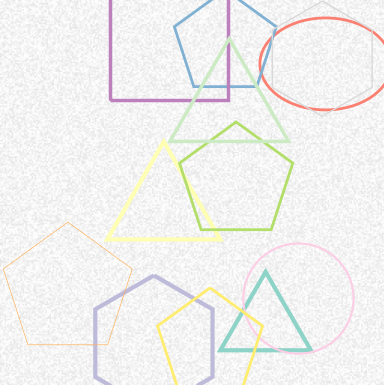[{"shape": "triangle", "thickness": 3, "radius": 0.68, "center": [0.69, 0.158]}, {"shape": "triangle", "thickness": 3, "radius": 0.85, "center": [0.425, 0.463]}, {"shape": "hexagon", "thickness": 3, "radius": 0.88, "center": [0.4, 0.109]}, {"shape": "oval", "thickness": 2, "radius": 0.85, "center": [0.846, 0.834]}, {"shape": "pentagon", "thickness": 2, "radius": 0.7, "center": [0.585, 0.888]}, {"shape": "pentagon", "thickness": 0.5, "radius": 0.88, "center": [0.176, 0.247]}, {"shape": "pentagon", "thickness": 2, "radius": 0.77, "center": [0.613, 0.528]}, {"shape": "circle", "thickness": 1.5, "radius": 0.72, "center": [0.775, 0.224]}, {"shape": "hexagon", "thickness": 1, "radius": 0.75, "center": [0.837, 0.848]}, {"shape": "square", "thickness": 2.5, "radius": 0.77, "center": [0.439, 0.894]}, {"shape": "triangle", "thickness": 2.5, "radius": 0.89, "center": [0.595, 0.722]}, {"shape": "pentagon", "thickness": 2, "radius": 0.72, "center": [0.546, 0.109]}]